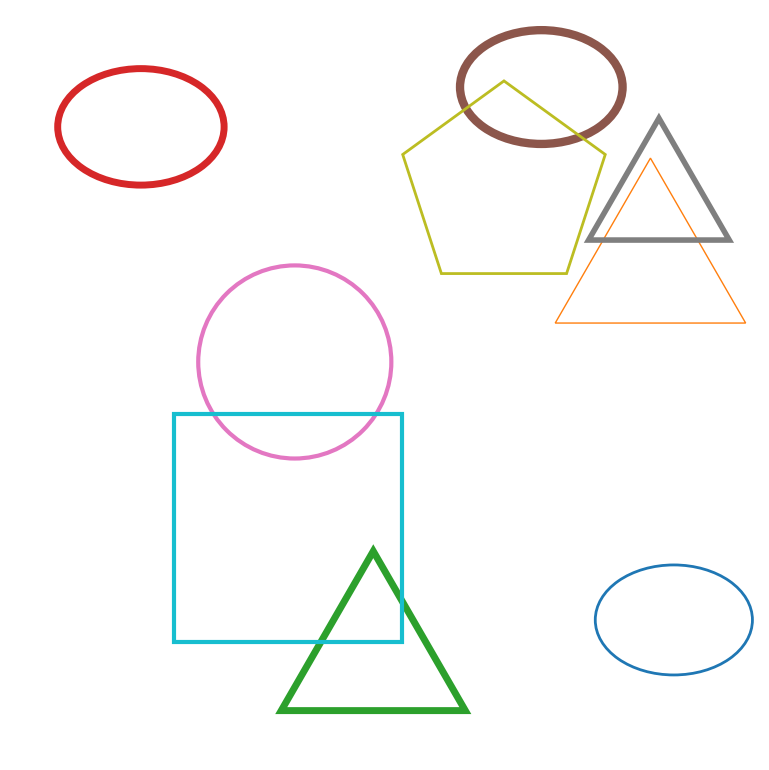[{"shape": "oval", "thickness": 1, "radius": 0.51, "center": [0.875, 0.195]}, {"shape": "triangle", "thickness": 0.5, "radius": 0.71, "center": [0.845, 0.652]}, {"shape": "triangle", "thickness": 2.5, "radius": 0.69, "center": [0.485, 0.146]}, {"shape": "oval", "thickness": 2.5, "radius": 0.54, "center": [0.183, 0.835]}, {"shape": "oval", "thickness": 3, "radius": 0.53, "center": [0.703, 0.887]}, {"shape": "circle", "thickness": 1.5, "radius": 0.63, "center": [0.383, 0.53]}, {"shape": "triangle", "thickness": 2, "radius": 0.53, "center": [0.856, 0.741]}, {"shape": "pentagon", "thickness": 1, "radius": 0.69, "center": [0.655, 0.757]}, {"shape": "square", "thickness": 1.5, "radius": 0.74, "center": [0.373, 0.314]}]